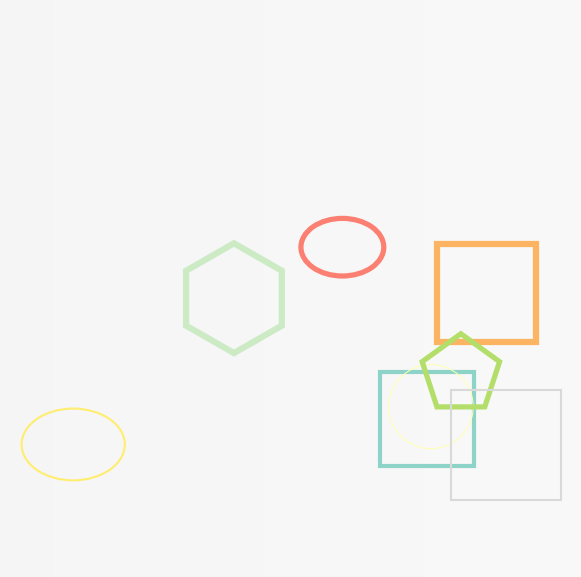[{"shape": "square", "thickness": 2, "radius": 0.41, "center": [0.735, 0.273]}, {"shape": "circle", "thickness": 0.5, "radius": 0.36, "center": [0.741, 0.295]}, {"shape": "oval", "thickness": 2.5, "radius": 0.36, "center": [0.589, 0.571]}, {"shape": "square", "thickness": 3, "radius": 0.43, "center": [0.837, 0.492]}, {"shape": "pentagon", "thickness": 2.5, "radius": 0.35, "center": [0.793, 0.351]}, {"shape": "square", "thickness": 1, "radius": 0.47, "center": [0.87, 0.229]}, {"shape": "hexagon", "thickness": 3, "radius": 0.48, "center": [0.403, 0.483]}, {"shape": "oval", "thickness": 1, "radius": 0.44, "center": [0.126, 0.23]}]